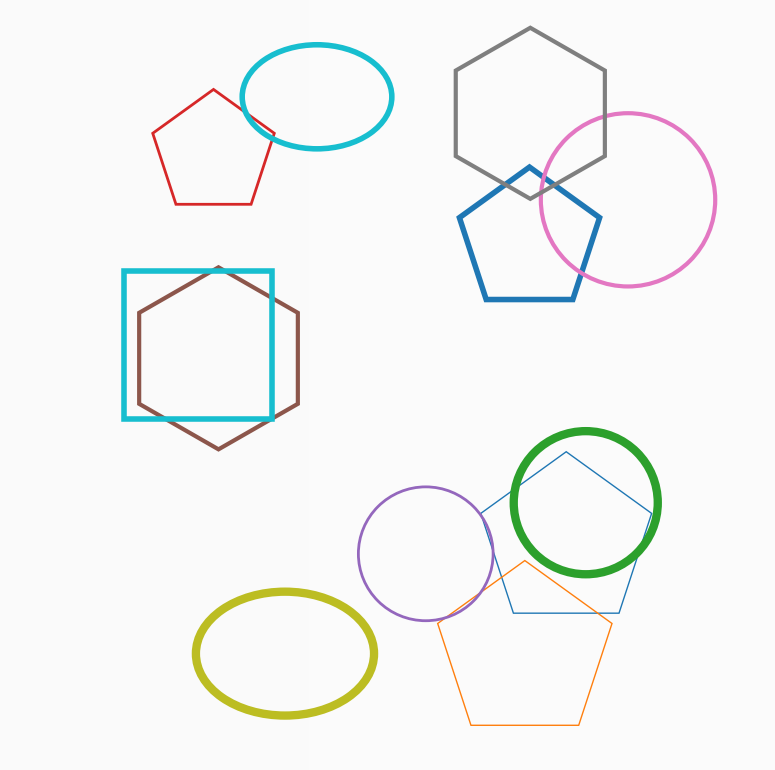[{"shape": "pentagon", "thickness": 0.5, "radius": 0.58, "center": [0.731, 0.297]}, {"shape": "pentagon", "thickness": 2, "radius": 0.48, "center": [0.683, 0.688]}, {"shape": "pentagon", "thickness": 0.5, "radius": 0.59, "center": [0.677, 0.154]}, {"shape": "circle", "thickness": 3, "radius": 0.46, "center": [0.756, 0.347]}, {"shape": "pentagon", "thickness": 1, "radius": 0.41, "center": [0.276, 0.801]}, {"shape": "circle", "thickness": 1, "radius": 0.43, "center": [0.549, 0.281]}, {"shape": "hexagon", "thickness": 1.5, "radius": 0.59, "center": [0.282, 0.535]}, {"shape": "circle", "thickness": 1.5, "radius": 0.56, "center": [0.81, 0.74]}, {"shape": "hexagon", "thickness": 1.5, "radius": 0.56, "center": [0.684, 0.853]}, {"shape": "oval", "thickness": 3, "radius": 0.57, "center": [0.368, 0.151]}, {"shape": "square", "thickness": 2, "radius": 0.48, "center": [0.256, 0.552]}, {"shape": "oval", "thickness": 2, "radius": 0.48, "center": [0.409, 0.874]}]